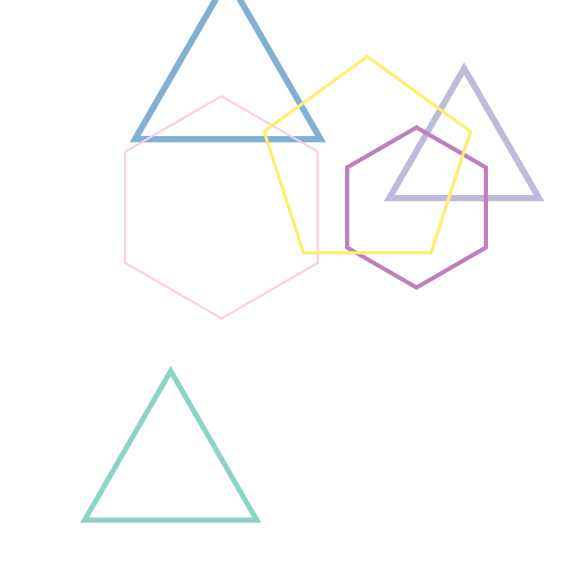[{"shape": "triangle", "thickness": 2.5, "radius": 0.86, "center": [0.296, 0.185]}, {"shape": "triangle", "thickness": 3, "radius": 0.75, "center": [0.804, 0.731]}, {"shape": "triangle", "thickness": 3, "radius": 0.93, "center": [0.394, 0.851]}, {"shape": "hexagon", "thickness": 1, "radius": 0.96, "center": [0.383, 0.64]}, {"shape": "hexagon", "thickness": 2, "radius": 0.69, "center": [0.721, 0.64]}, {"shape": "pentagon", "thickness": 1.5, "radius": 0.94, "center": [0.636, 0.713]}]